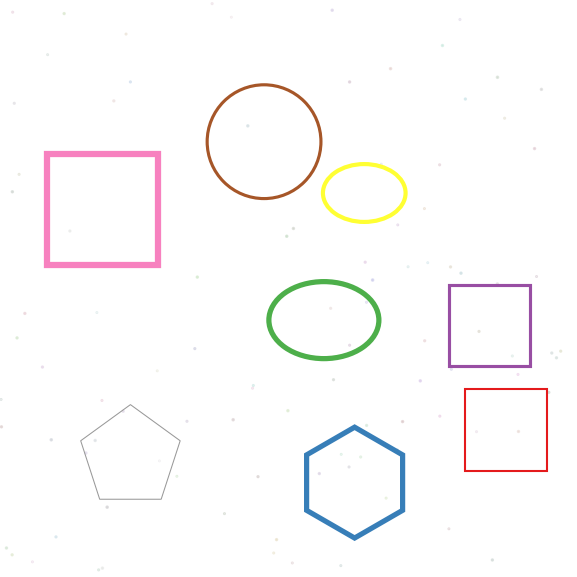[{"shape": "square", "thickness": 1, "radius": 0.36, "center": [0.876, 0.254]}, {"shape": "hexagon", "thickness": 2.5, "radius": 0.48, "center": [0.614, 0.163]}, {"shape": "oval", "thickness": 2.5, "radius": 0.48, "center": [0.561, 0.445]}, {"shape": "square", "thickness": 1.5, "radius": 0.35, "center": [0.848, 0.435]}, {"shape": "oval", "thickness": 2, "radius": 0.36, "center": [0.631, 0.665]}, {"shape": "circle", "thickness": 1.5, "radius": 0.49, "center": [0.457, 0.754]}, {"shape": "square", "thickness": 3, "radius": 0.48, "center": [0.178, 0.636]}, {"shape": "pentagon", "thickness": 0.5, "radius": 0.45, "center": [0.226, 0.208]}]